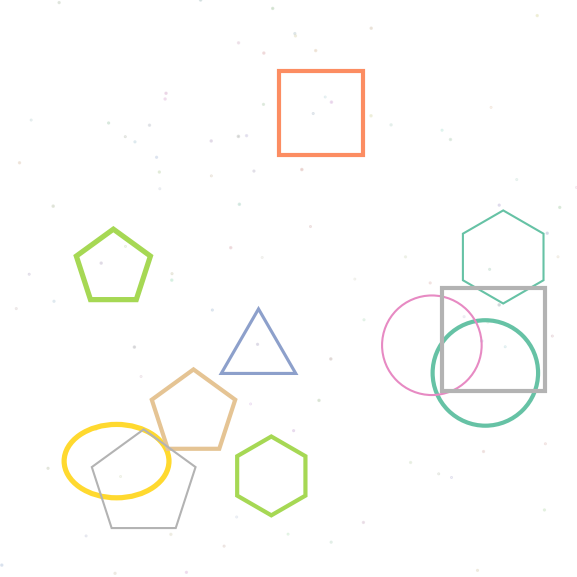[{"shape": "circle", "thickness": 2, "radius": 0.46, "center": [0.84, 0.353]}, {"shape": "hexagon", "thickness": 1, "radius": 0.4, "center": [0.871, 0.554]}, {"shape": "square", "thickness": 2, "radius": 0.36, "center": [0.556, 0.803]}, {"shape": "triangle", "thickness": 1.5, "radius": 0.37, "center": [0.448, 0.39]}, {"shape": "circle", "thickness": 1, "radius": 0.43, "center": [0.748, 0.401]}, {"shape": "hexagon", "thickness": 2, "radius": 0.34, "center": [0.47, 0.175]}, {"shape": "pentagon", "thickness": 2.5, "radius": 0.34, "center": [0.196, 0.535]}, {"shape": "oval", "thickness": 2.5, "radius": 0.45, "center": [0.202, 0.201]}, {"shape": "pentagon", "thickness": 2, "radius": 0.38, "center": [0.335, 0.283]}, {"shape": "pentagon", "thickness": 1, "radius": 0.47, "center": [0.249, 0.161]}, {"shape": "square", "thickness": 2, "radius": 0.45, "center": [0.854, 0.412]}]